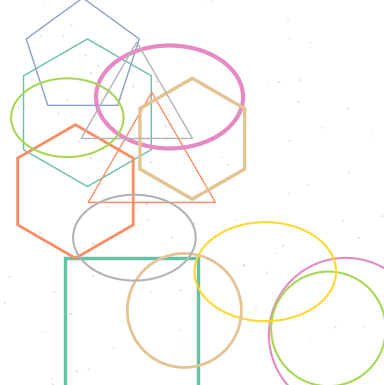[{"shape": "square", "thickness": 2.5, "radius": 0.86, "center": [0.341, 0.157]}, {"shape": "hexagon", "thickness": 1, "radius": 0.96, "center": [0.227, 0.707]}, {"shape": "hexagon", "thickness": 2, "radius": 0.87, "center": [0.196, 0.503]}, {"shape": "triangle", "thickness": 1, "radius": 0.95, "center": [0.394, 0.57]}, {"shape": "pentagon", "thickness": 1, "radius": 0.77, "center": [0.215, 0.851]}, {"shape": "circle", "thickness": 1.5, "radius": 1.0, "center": [0.898, 0.13]}, {"shape": "oval", "thickness": 3, "radius": 0.95, "center": [0.44, 0.748]}, {"shape": "oval", "thickness": 1.5, "radius": 0.73, "center": [0.175, 0.694]}, {"shape": "circle", "thickness": 1.5, "radius": 0.74, "center": [0.853, 0.146]}, {"shape": "oval", "thickness": 1.5, "radius": 0.92, "center": [0.689, 0.294]}, {"shape": "circle", "thickness": 2, "radius": 0.74, "center": [0.479, 0.194]}, {"shape": "hexagon", "thickness": 2.5, "radius": 0.79, "center": [0.499, 0.64]}, {"shape": "triangle", "thickness": 1, "radius": 0.84, "center": [0.355, 0.724]}, {"shape": "oval", "thickness": 1.5, "radius": 0.8, "center": [0.349, 0.383]}]